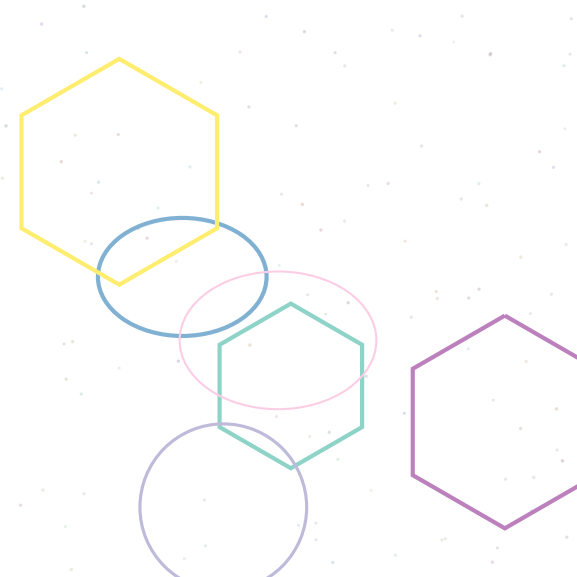[{"shape": "hexagon", "thickness": 2, "radius": 0.71, "center": [0.504, 0.331]}, {"shape": "circle", "thickness": 1.5, "radius": 0.72, "center": [0.387, 0.121]}, {"shape": "oval", "thickness": 2, "radius": 0.73, "center": [0.316, 0.52]}, {"shape": "oval", "thickness": 1, "radius": 0.85, "center": [0.481, 0.41]}, {"shape": "hexagon", "thickness": 2, "radius": 0.92, "center": [0.874, 0.268]}, {"shape": "hexagon", "thickness": 2, "radius": 0.98, "center": [0.207, 0.702]}]